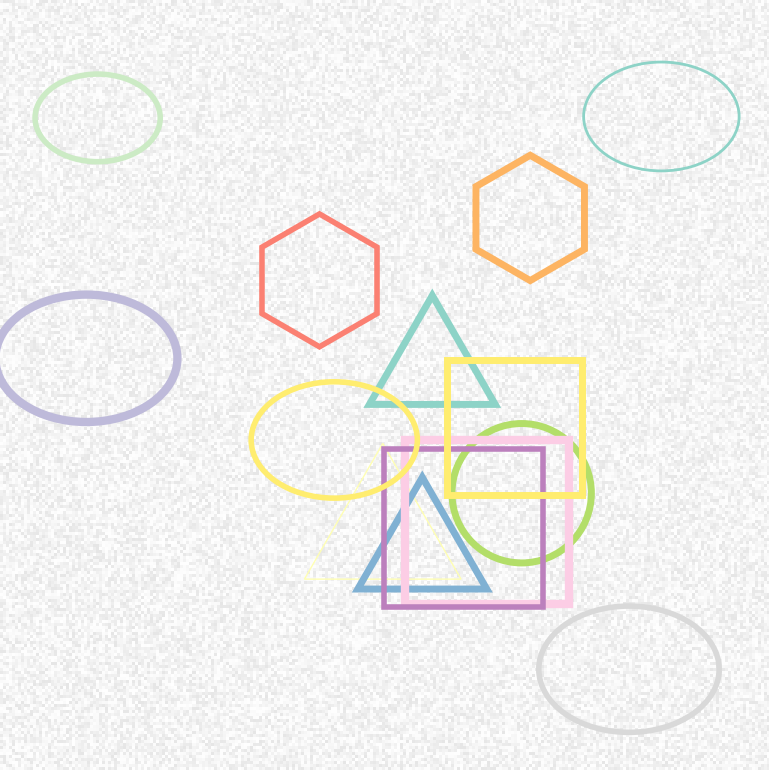[{"shape": "oval", "thickness": 1, "radius": 0.5, "center": [0.859, 0.849]}, {"shape": "triangle", "thickness": 2.5, "radius": 0.47, "center": [0.561, 0.522]}, {"shape": "triangle", "thickness": 0.5, "radius": 0.59, "center": [0.497, 0.307]}, {"shape": "oval", "thickness": 3, "radius": 0.59, "center": [0.112, 0.535]}, {"shape": "hexagon", "thickness": 2, "radius": 0.43, "center": [0.415, 0.636]}, {"shape": "triangle", "thickness": 2.5, "radius": 0.48, "center": [0.548, 0.283]}, {"shape": "hexagon", "thickness": 2.5, "radius": 0.41, "center": [0.689, 0.717]}, {"shape": "circle", "thickness": 2.5, "radius": 0.45, "center": [0.677, 0.359]}, {"shape": "square", "thickness": 3, "radius": 0.53, "center": [0.632, 0.323]}, {"shape": "oval", "thickness": 2, "radius": 0.59, "center": [0.817, 0.131]}, {"shape": "square", "thickness": 2, "radius": 0.51, "center": [0.602, 0.314]}, {"shape": "oval", "thickness": 2, "radius": 0.41, "center": [0.127, 0.847]}, {"shape": "oval", "thickness": 2, "radius": 0.54, "center": [0.434, 0.429]}, {"shape": "square", "thickness": 2.5, "radius": 0.44, "center": [0.668, 0.445]}]